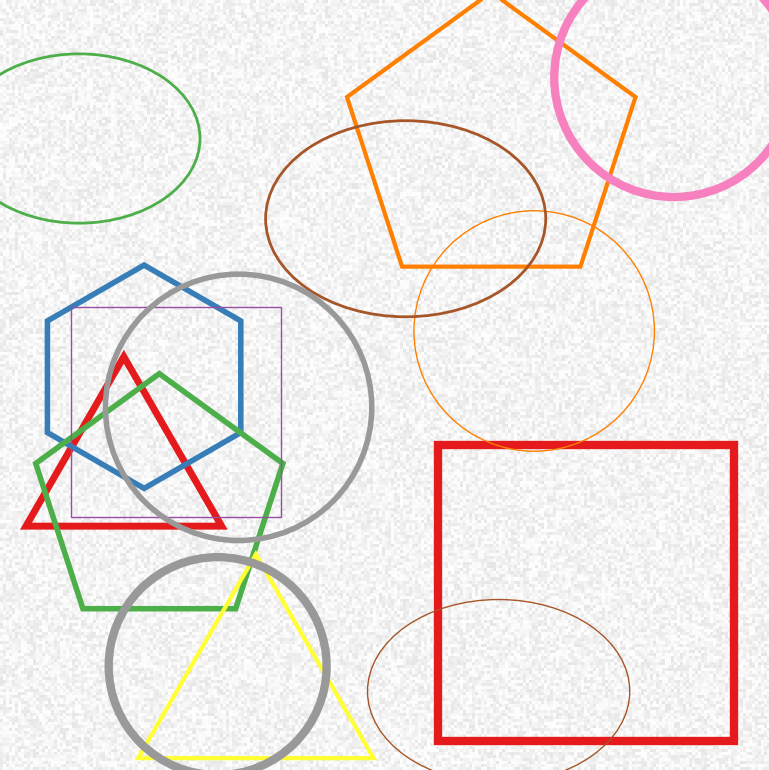[{"shape": "triangle", "thickness": 2.5, "radius": 0.73, "center": [0.161, 0.39]}, {"shape": "square", "thickness": 3, "radius": 0.96, "center": [0.761, 0.23]}, {"shape": "hexagon", "thickness": 2, "radius": 0.72, "center": [0.187, 0.511]}, {"shape": "oval", "thickness": 1, "radius": 0.79, "center": [0.103, 0.82]}, {"shape": "pentagon", "thickness": 2, "radius": 0.84, "center": [0.207, 0.346]}, {"shape": "square", "thickness": 0.5, "radius": 0.68, "center": [0.229, 0.465]}, {"shape": "pentagon", "thickness": 1.5, "radius": 0.99, "center": [0.638, 0.813]}, {"shape": "circle", "thickness": 0.5, "radius": 0.78, "center": [0.694, 0.57]}, {"shape": "triangle", "thickness": 1.5, "radius": 0.88, "center": [0.332, 0.104]}, {"shape": "oval", "thickness": 1, "radius": 0.91, "center": [0.527, 0.716]}, {"shape": "oval", "thickness": 0.5, "radius": 0.85, "center": [0.648, 0.102]}, {"shape": "circle", "thickness": 3, "radius": 0.78, "center": [0.875, 0.899]}, {"shape": "circle", "thickness": 3, "radius": 0.71, "center": [0.283, 0.135]}, {"shape": "circle", "thickness": 2, "radius": 0.86, "center": [0.31, 0.471]}]